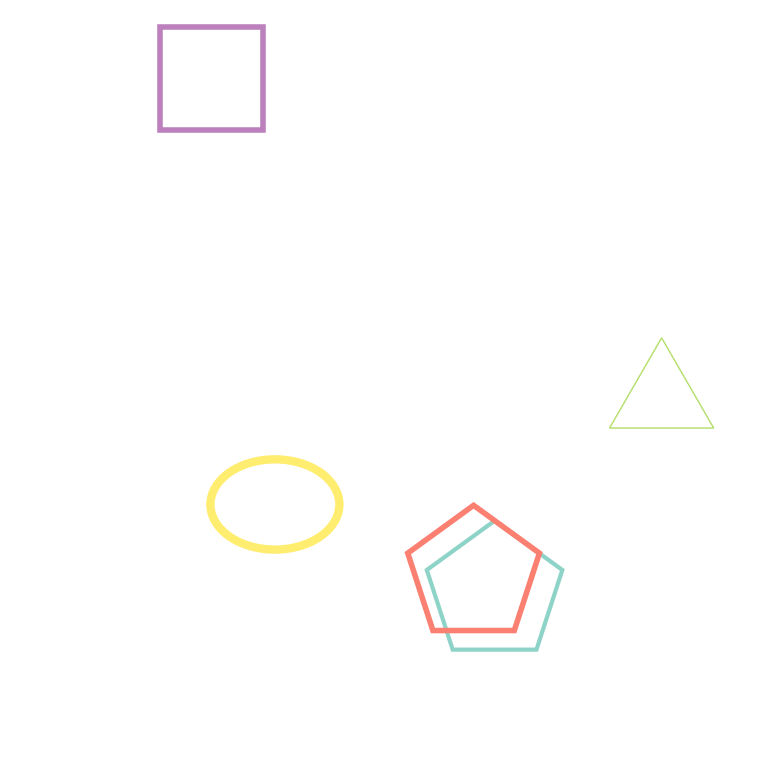[{"shape": "pentagon", "thickness": 1.5, "radius": 0.46, "center": [0.642, 0.231]}, {"shape": "pentagon", "thickness": 2, "radius": 0.45, "center": [0.615, 0.254]}, {"shape": "triangle", "thickness": 0.5, "radius": 0.39, "center": [0.859, 0.483]}, {"shape": "square", "thickness": 2, "radius": 0.33, "center": [0.275, 0.898]}, {"shape": "oval", "thickness": 3, "radius": 0.42, "center": [0.357, 0.345]}]